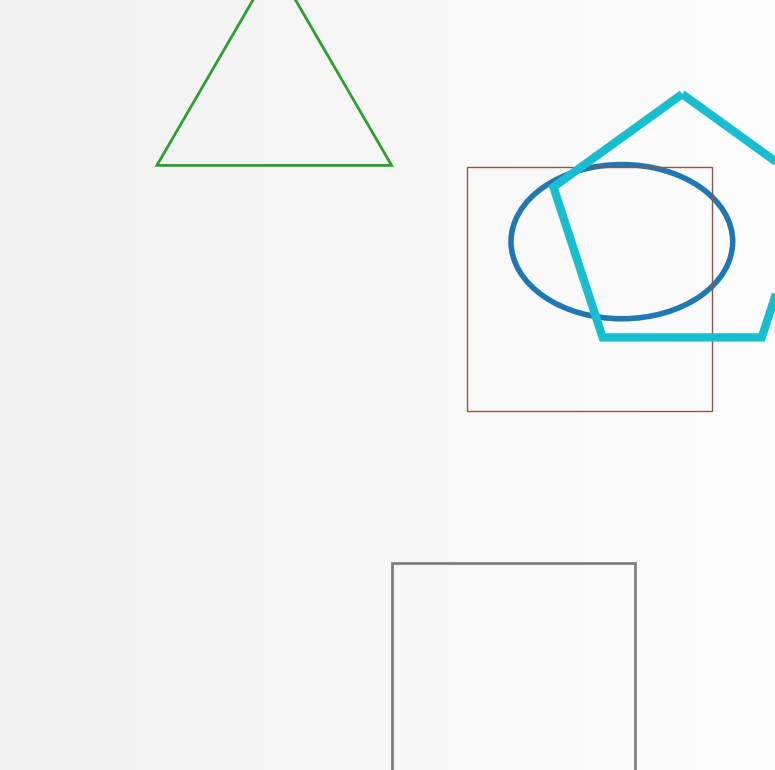[{"shape": "oval", "thickness": 2, "radius": 0.72, "center": [0.802, 0.686]}, {"shape": "triangle", "thickness": 1, "radius": 0.87, "center": [0.354, 0.873]}, {"shape": "square", "thickness": 0.5, "radius": 0.79, "center": [0.761, 0.625]}, {"shape": "square", "thickness": 1, "radius": 0.78, "center": [0.662, 0.112]}, {"shape": "pentagon", "thickness": 3, "radius": 0.87, "center": [0.88, 0.703]}]